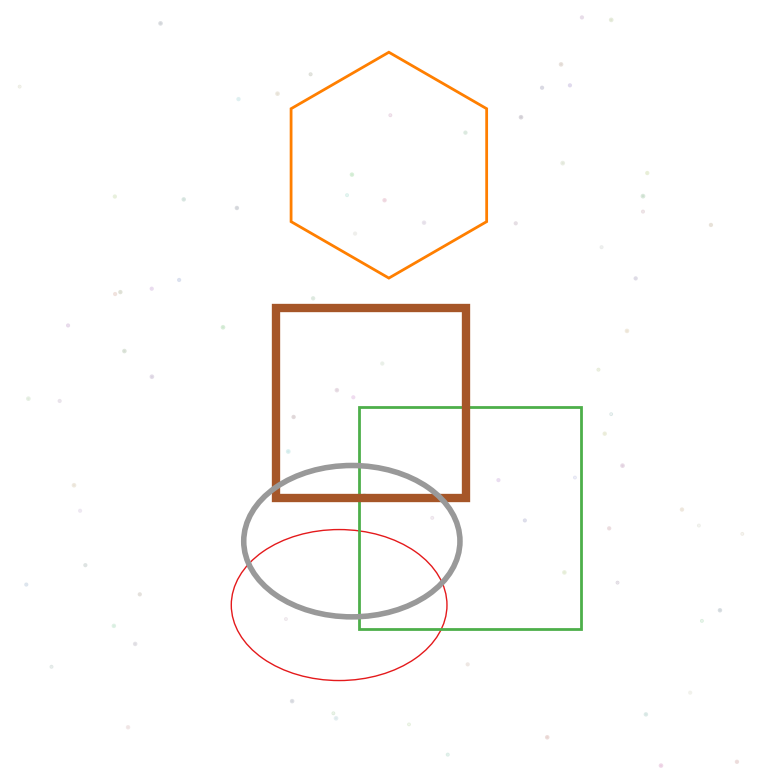[{"shape": "oval", "thickness": 0.5, "radius": 0.7, "center": [0.44, 0.214]}, {"shape": "square", "thickness": 1, "radius": 0.72, "center": [0.61, 0.327]}, {"shape": "hexagon", "thickness": 1, "radius": 0.73, "center": [0.505, 0.786]}, {"shape": "square", "thickness": 3, "radius": 0.62, "center": [0.481, 0.476]}, {"shape": "oval", "thickness": 2, "radius": 0.7, "center": [0.457, 0.297]}]